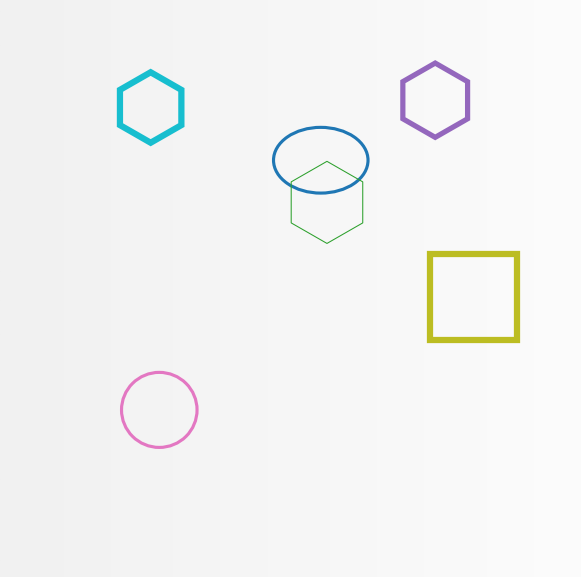[{"shape": "oval", "thickness": 1.5, "radius": 0.41, "center": [0.552, 0.722]}, {"shape": "hexagon", "thickness": 0.5, "radius": 0.36, "center": [0.563, 0.649]}, {"shape": "hexagon", "thickness": 2.5, "radius": 0.32, "center": [0.749, 0.826]}, {"shape": "circle", "thickness": 1.5, "radius": 0.32, "center": [0.274, 0.289]}, {"shape": "square", "thickness": 3, "radius": 0.37, "center": [0.814, 0.485]}, {"shape": "hexagon", "thickness": 3, "radius": 0.31, "center": [0.259, 0.813]}]